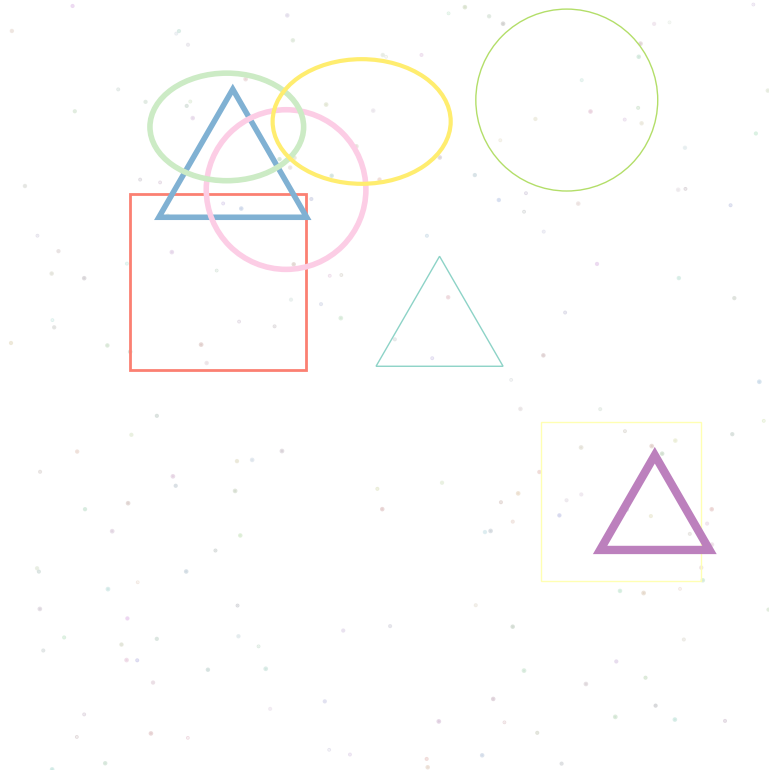[{"shape": "triangle", "thickness": 0.5, "radius": 0.48, "center": [0.571, 0.572]}, {"shape": "square", "thickness": 0.5, "radius": 0.52, "center": [0.807, 0.349]}, {"shape": "square", "thickness": 1, "radius": 0.57, "center": [0.283, 0.633]}, {"shape": "triangle", "thickness": 2, "radius": 0.55, "center": [0.302, 0.773]}, {"shape": "circle", "thickness": 0.5, "radius": 0.59, "center": [0.736, 0.87]}, {"shape": "circle", "thickness": 2, "radius": 0.52, "center": [0.372, 0.754]}, {"shape": "triangle", "thickness": 3, "radius": 0.41, "center": [0.85, 0.327]}, {"shape": "oval", "thickness": 2, "radius": 0.5, "center": [0.295, 0.835]}, {"shape": "oval", "thickness": 1.5, "radius": 0.58, "center": [0.47, 0.842]}]